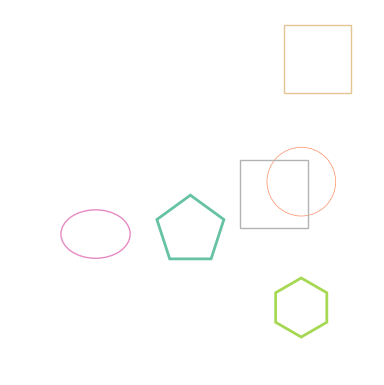[{"shape": "pentagon", "thickness": 2, "radius": 0.46, "center": [0.495, 0.402]}, {"shape": "circle", "thickness": 0.5, "radius": 0.45, "center": [0.783, 0.528]}, {"shape": "oval", "thickness": 1, "radius": 0.45, "center": [0.248, 0.392]}, {"shape": "hexagon", "thickness": 2, "radius": 0.38, "center": [0.782, 0.201]}, {"shape": "square", "thickness": 1, "radius": 0.44, "center": [0.825, 0.847]}, {"shape": "square", "thickness": 1, "radius": 0.44, "center": [0.712, 0.496]}]